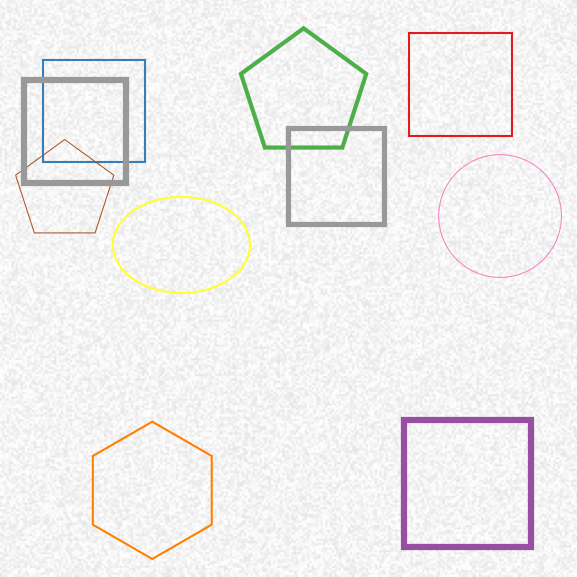[{"shape": "square", "thickness": 1, "radius": 0.44, "center": [0.798, 0.853]}, {"shape": "square", "thickness": 1, "radius": 0.44, "center": [0.162, 0.807]}, {"shape": "pentagon", "thickness": 2, "radius": 0.57, "center": [0.526, 0.836]}, {"shape": "square", "thickness": 3, "radius": 0.55, "center": [0.809, 0.162]}, {"shape": "hexagon", "thickness": 1, "radius": 0.59, "center": [0.264, 0.15]}, {"shape": "oval", "thickness": 1, "radius": 0.59, "center": [0.314, 0.575]}, {"shape": "pentagon", "thickness": 0.5, "radius": 0.45, "center": [0.112, 0.668]}, {"shape": "circle", "thickness": 0.5, "radius": 0.53, "center": [0.866, 0.625]}, {"shape": "square", "thickness": 3, "radius": 0.44, "center": [0.13, 0.772]}, {"shape": "square", "thickness": 2.5, "radius": 0.42, "center": [0.581, 0.694]}]